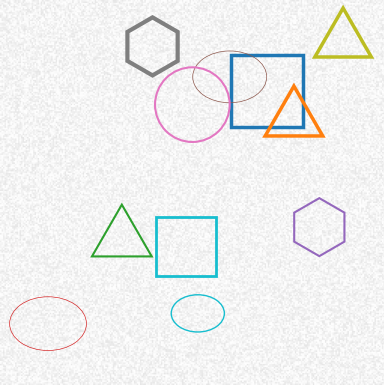[{"shape": "square", "thickness": 2.5, "radius": 0.46, "center": [0.694, 0.764]}, {"shape": "triangle", "thickness": 2.5, "radius": 0.43, "center": [0.763, 0.69]}, {"shape": "triangle", "thickness": 1.5, "radius": 0.45, "center": [0.316, 0.379]}, {"shape": "oval", "thickness": 0.5, "radius": 0.5, "center": [0.125, 0.159]}, {"shape": "hexagon", "thickness": 1.5, "radius": 0.38, "center": [0.829, 0.41]}, {"shape": "oval", "thickness": 0.5, "radius": 0.48, "center": [0.597, 0.8]}, {"shape": "circle", "thickness": 1.5, "radius": 0.48, "center": [0.5, 0.728]}, {"shape": "hexagon", "thickness": 3, "radius": 0.38, "center": [0.396, 0.879]}, {"shape": "triangle", "thickness": 2.5, "radius": 0.42, "center": [0.891, 0.894]}, {"shape": "oval", "thickness": 1, "radius": 0.35, "center": [0.514, 0.186]}, {"shape": "square", "thickness": 2, "radius": 0.38, "center": [0.483, 0.36]}]